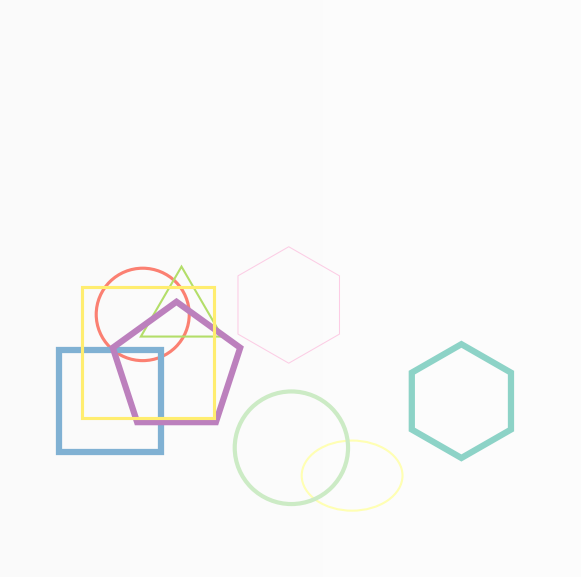[{"shape": "hexagon", "thickness": 3, "radius": 0.49, "center": [0.794, 0.305]}, {"shape": "oval", "thickness": 1, "radius": 0.43, "center": [0.606, 0.176]}, {"shape": "circle", "thickness": 1.5, "radius": 0.4, "center": [0.246, 0.455]}, {"shape": "square", "thickness": 3, "radius": 0.44, "center": [0.189, 0.305]}, {"shape": "triangle", "thickness": 1, "radius": 0.4, "center": [0.312, 0.457]}, {"shape": "hexagon", "thickness": 0.5, "radius": 0.5, "center": [0.497, 0.471]}, {"shape": "pentagon", "thickness": 3, "radius": 0.58, "center": [0.304, 0.361]}, {"shape": "circle", "thickness": 2, "radius": 0.49, "center": [0.501, 0.224]}, {"shape": "square", "thickness": 1.5, "radius": 0.57, "center": [0.255, 0.388]}]